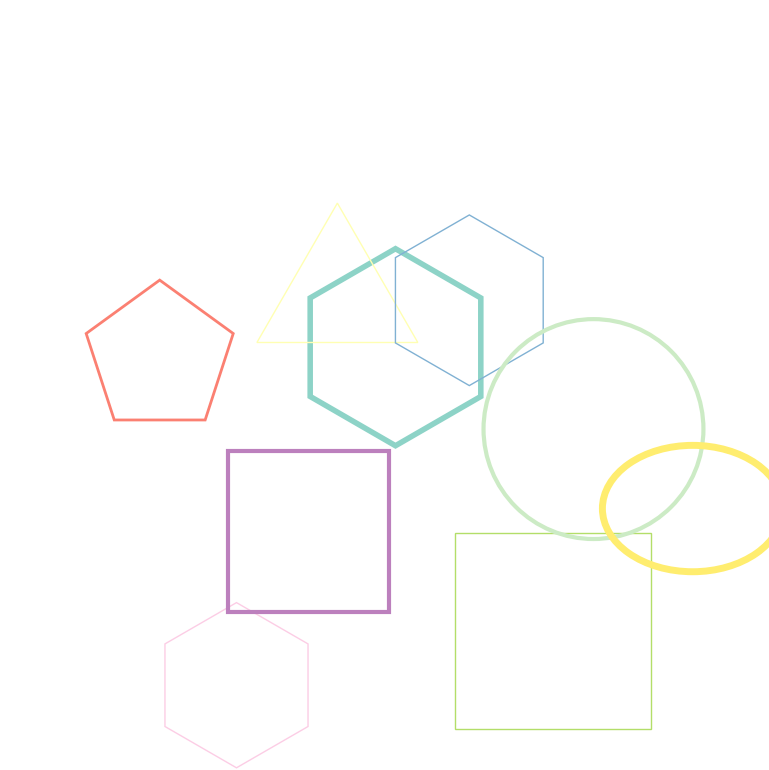[{"shape": "hexagon", "thickness": 2, "radius": 0.64, "center": [0.514, 0.549]}, {"shape": "triangle", "thickness": 0.5, "radius": 0.6, "center": [0.438, 0.616]}, {"shape": "pentagon", "thickness": 1, "radius": 0.5, "center": [0.207, 0.536]}, {"shape": "hexagon", "thickness": 0.5, "radius": 0.55, "center": [0.61, 0.61]}, {"shape": "square", "thickness": 0.5, "radius": 0.64, "center": [0.718, 0.18]}, {"shape": "hexagon", "thickness": 0.5, "radius": 0.54, "center": [0.307, 0.11]}, {"shape": "square", "thickness": 1.5, "radius": 0.52, "center": [0.4, 0.31]}, {"shape": "circle", "thickness": 1.5, "radius": 0.71, "center": [0.771, 0.443]}, {"shape": "oval", "thickness": 2.5, "radius": 0.59, "center": [0.9, 0.34]}]